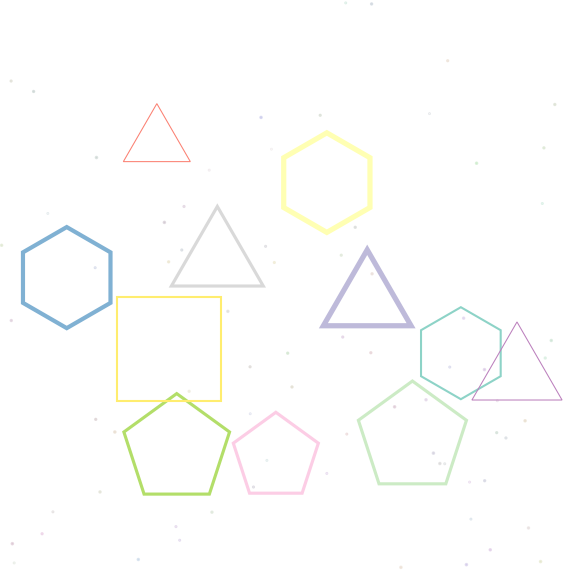[{"shape": "hexagon", "thickness": 1, "radius": 0.4, "center": [0.798, 0.388]}, {"shape": "hexagon", "thickness": 2.5, "radius": 0.43, "center": [0.566, 0.683]}, {"shape": "triangle", "thickness": 2.5, "radius": 0.44, "center": [0.636, 0.479]}, {"shape": "triangle", "thickness": 0.5, "radius": 0.33, "center": [0.272, 0.753]}, {"shape": "hexagon", "thickness": 2, "radius": 0.44, "center": [0.116, 0.518]}, {"shape": "pentagon", "thickness": 1.5, "radius": 0.48, "center": [0.306, 0.221]}, {"shape": "pentagon", "thickness": 1.5, "radius": 0.39, "center": [0.478, 0.208]}, {"shape": "triangle", "thickness": 1.5, "radius": 0.46, "center": [0.376, 0.55]}, {"shape": "triangle", "thickness": 0.5, "radius": 0.45, "center": [0.895, 0.352]}, {"shape": "pentagon", "thickness": 1.5, "radius": 0.49, "center": [0.714, 0.241]}, {"shape": "square", "thickness": 1, "radius": 0.45, "center": [0.293, 0.395]}]